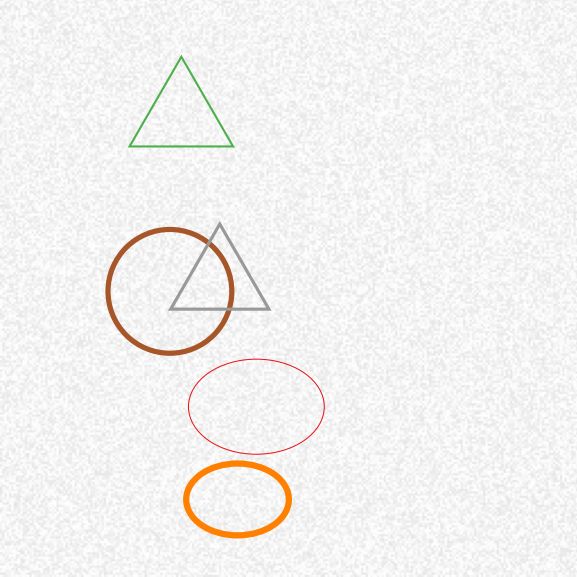[{"shape": "oval", "thickness": 0.5, "radius": 0.59, "center": [0.444, 0.295]}, {"shape": "triangle", "thickness": 1, "radius": 0.52, "center": [0.314, 0.797]}, {"shape": "oval", "thickness": 3, "radius": 0.44, "center": [0.411, 0.134]}, {"shape": "circle", "thickness": 2.5, "radius": 0.54, "center": [0.294, 0.495]}, {"shape": "triangle", "thickness": 1.5, "radius": 0.49, "center": [0.381, 0.513]}]